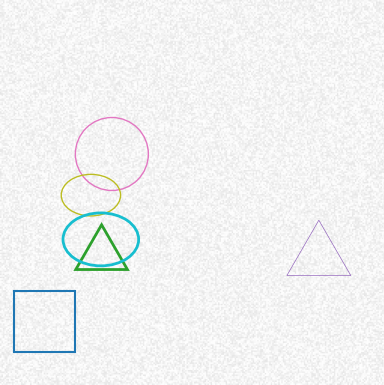[{"shape": "square", "thickness": 1.5, "radius": 0.4, "center": [0.115, 0.164]}, {"shape": "triangle", "thickness": 2, "radius": 0.39, "center": [0.264, 0.339]}, {"shape": "triangle", "thickness": 0.5, "radius": 0.48, "center": [0.828, 0.332]}, {"shape": "circle", "thickness": 1, "radius": 0.47, "center": [0.291, 0.6]}, {"shape": "oval", "thickness": 1, "radius": 0.39, "center": [0.236, 0.493]}, {"shape": "oval", "thickness": 2, "radius": 0.49, "center": [0.262, 0.378]}]